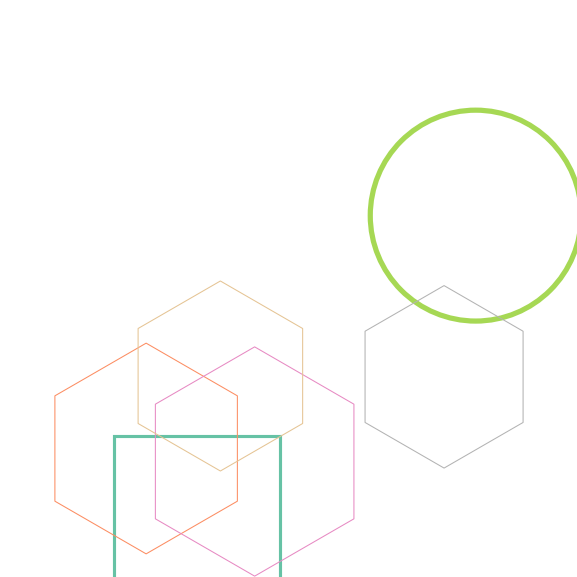[{"shape": "square", "thickness": 1.5, "radius": 0.72, "center": [0.341, 0.101]}, {"shape": "hexagon", "thickness": 0.5, "radius": 0.91, "center": [0.253, 0.222]}, {"shape": "hexagon", "thickness": 0.5, "radius": 0.99, "center": [0.441, 0.2]}, {"shape": "circle", "thickness": 2.5, "radius": 0.91, "center": [0.824, 0.626]}, {"shape": "hexagon", "thickness": 0.5, "radius": 0.82, "center": [0.382, 0.348]}, {"shape": "hexagon", "thickness": 0.5, "radius": 0.79, "center": [0.769, 0.347]}]